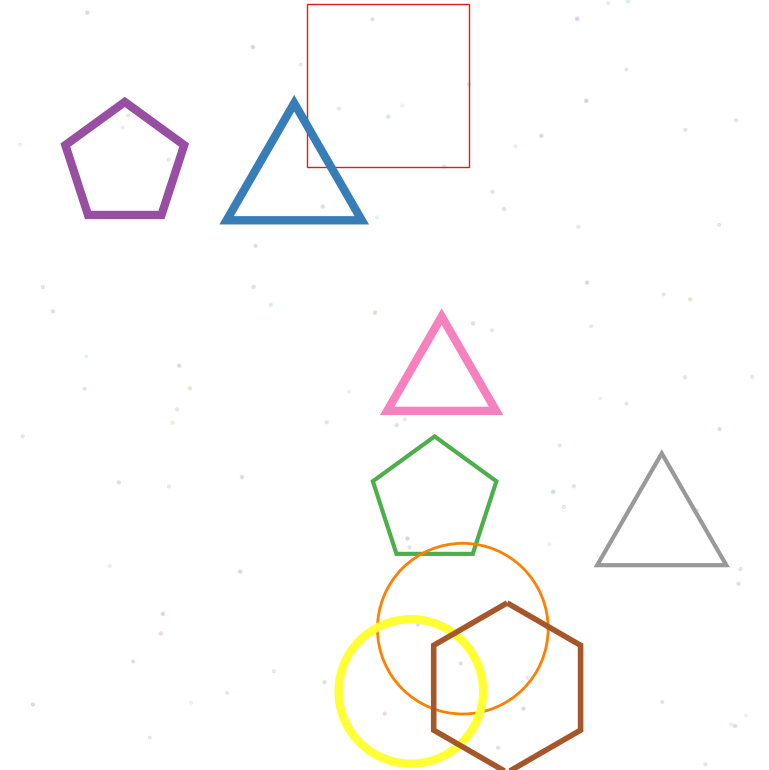[{"shape": "square", "thickness": 0.5, "radius": 0.53, "center": [0.504, 0.889]}, {"shape": "triangle", "thickness": 3, "radius": 0.51, "center": [0.382, 0.765]}, {"shape": "pentagon", "thickness": 1.5, "radius": 0.42, "center": [0.564, 0.349]}, {"shape": "pentagon", "thickness": 3, "radius": 0.41, "center": [0.162, 0.786]}, {"shape": "circle", "thickness": 1, "radius": 0.55, "center": [0.601, 0.184]}, {"shape": "circle", "thickness": 3, "radius": 0.47, "center": [0.534, 0.102]}, {"shape": "hexagon", "thickness": 2, "radius": 0.55, "center": [0.659, 0.107]}, {"shape": "triangle", "thickness": 3, "radius": 0.41, "center": [0.574, 0.507]}, {"shape": "triangle", "thickness": 1.5, "radius": 0.48, "center": [0.859, 0.314]}]